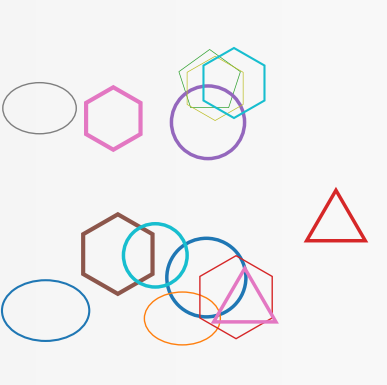[{"shape": "circle", "thickness": 2.5, "radius": 0.51, "center": [0.533, 0.279]}, {"shape": "oval", "thickness": 1.5, "radius": 0.56, "center": [0.118, 0.193]}, {"shape": "oval", "thickness": 1, "radius": 0.49, "center": [0.471, 0.173]}, {"shape": "pentagon", "thickness": 0.5, "radius": 0.42, "center": [0.541, 0.788]}, {"shape": "triangle", "thickness": 2.5, "radius": 0.44, "center": [0.867, 0.418]}, {"shape": "hexagon", "thickness": 1, "radius": 0.54, "center": [0.609, 0.228]}, {"shape": "circle", "thickness": 2.5, "radius": 0.47, "center": [0.537, 0.682]}, {"shape": "hexagon", "thickness": 3, "radius": 0.52, "center": [0.304, 0.34]}, {"shape": "triangle", "thickness": 2.5, "radius": 0.46, "center": [0.632, 0.21]}, {"shape": "hexagon", "thickness": 3, "radius": 0.41, "center": [0.292, 0.692]}, {"shape": "oval", "thickness": 1, "radius": 0.47, "center": [0.102, 0.719]}, {"shape": "hexagon", "thickness": 0.5, "radius": 0.42, "center": [0.555, 0.77]}, {"shape": "circle", "thickness": 2.5, "radius": 0.41, "center": [0.401, 0.337]}, {"shape": "hexagon", "thickness": 1.5, "radius": 0.45, "center": [0.604, 0.784]}]